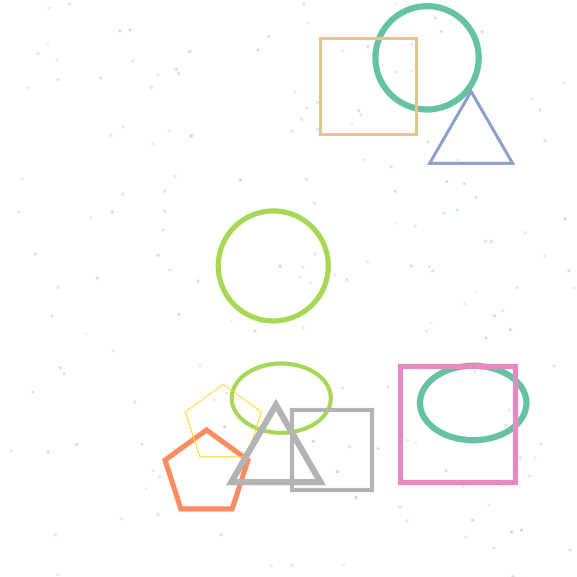[{"shape": "circle", "thickness": 3, "radius": 0.45, "center": [0.74, 0.899]}, {"shape": "oval", "thickness": 3, "radius": 0.46, "center": [0.819, 0.301]}, {"shape": "pentagon", "thickness": 2.5, "radius": 0.38, "center": [0.358, 0.179]}, {"shape": "triangle", "thickness": 1.5, "radius": 0.41, "center": [0.816, 0.758]}, {"shape": "square", "thickness": 2.5, "radius": 0.5, "center": [0.792, 0.265]}, {"shape": "oval", "thickness": 2, "radius": 0.43, "center": [0.487, 0.31]}, {"shape": "circle", "thickness": 2.5, "radius": 0.48, "center": [0.473, 0.539]}, {"shape": "pentagon", "thickness": 0.5, "radius": 0.35, "center": [0.387, 0.264]}, {"shape": "square", "thickness": 1.5, "radius": 0.42, "center": [0.636, 0.851]}, {"shape": "square", "thickness": 2, "radius": 0.35, "center": [0.576, 0.22]}, {"shape": "triangle", "thickness": 3, "radius": 0.45, "center": [0.478, 0.209]}]